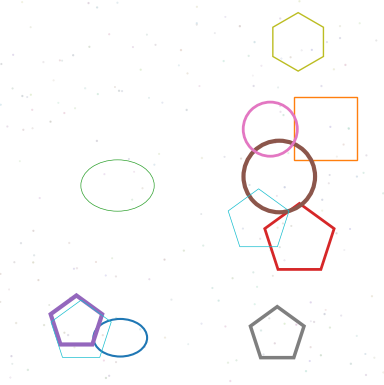[{"shape": "oval", "thickness": 1.5, "radius": 0.35, "center": [0.312, 0.123]}, {"shape": "square", "thickness": 1, "radius": 0.41, "center": [0.846, 0.667]}, {"shape": "oval", "thickness": 0.5, "radius": 0.48, "center": [0.305, 0.518]}, {"shape": "pentagon", "thickness": 2, "radius": 0.47, "center": [0.778, 0.377]}, {"shape": "pentagon", "thickness": 3, "radius": 0.35, "center": [0.198, 0.162]}, {"shape": "circle", "thickness": 3, "radius": 0.46, "center": [0.725, 0.542]}, {"shape": "circle", "thickness": 2, "radius": 0.35, "center": [0.702, 0.665]}, {"shape": "pentagon", "thickness": 2.5, "radius": 0.37, "center": [0.72, 0.13]}, {"shape": "hexagon", "thickness": 1, "radius": 0.38, "center": [0.774, 0.891]}, {"shape": "pentagon", "thickness": 0.5, "radius": 0.41, "center": [0.211, 0.138]}, {"shape": "pentagon", "thickness": 0.5, "radius": 0.42, "center": [0.672, 0.426]}]